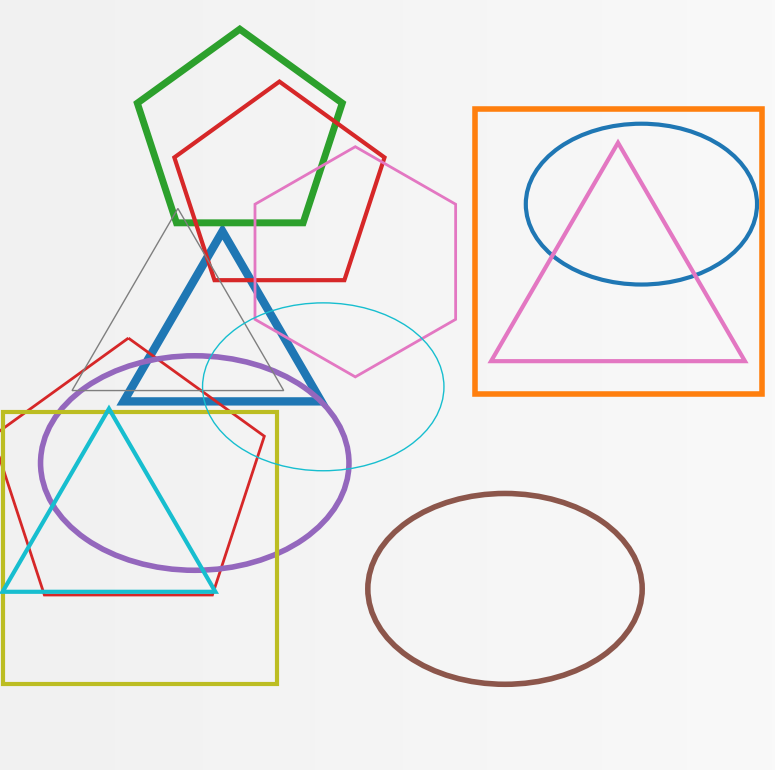[{"shape": "triangle", "thickness": 3, "radius": 0.74, "center": [0.287, 0.552]}, {"shape": "oval", "thickness": 1.5, "radius": 0.75, "center": [0.828, 0.735]}, {"shape": "square", "thickness": 2, "radius": 0.93, "center": [0.799, 0.673]}, {"shape": "pentagon", "thickness": 2.5, "radius": 0.7, "center": [0.309, 0.823]}, {"shape": "pentagon", "thickness": 1, "radius": 0.92, "center": [0.166, 0.376]}, {"shape": "pentagon", "thickness": 1.5, "radius": 0.71, "center": [0.361, 0.751]}, {"shape": "oval", "thickness": 2, "radius": 0.99, "center": [0.251, 0.399]}, {"shape": "oval", "thickness": 2, "radius": 0.89, "center": [0.652, 0.235]}, {"shape": "triangle", "thickness": 1.5, "radius": 0.95, "center": [0.797, 0.626]}, {"shape": "hexagon", "thickness": 1, "radius": 0.75, "center": [0.458, 0.66]}, {"shape": "triangle", "thickness": 0.5, "radius": 0.79, "center": [0.23, 0.572]}, {"shape": "square", "thickness": 1.5, "radius": 0.88, "center": [0.18, 0.288]}, {"shape": "oval", "thickness": 0.5, "radius": 0.78, "center": [0.417, 0.498]}, {"shape": "triangle", "thickness": 1.5, "radius": 0.79, "center": [0.141, 0.311]}]